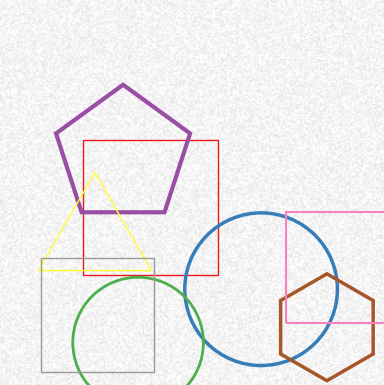[{"shape": "square", "thickness": 1, "radius": 0.88, "center": [0.39, 0.462]}, {"shape": "circle", "thickness": 2.5, "radius": 0.99, "center": [0.678, 0.249]}, {"shape": "circle", "thickness": 2, "radius": 0.85, "center": [0.359, 0.11]}, {"shape": "pentagon", "thickness": 3, "radius": 0.92, "center": [0.32, 0.597]}, {"shape": "triangle", "thickness": 1, "radius": 0.85, "center": [0.247, 0.382]}, {"shape": "hexagon", "thickness": 2.5, "radius": 0.69, "center": [0.849, 0.15]}, {"shape": "square", "thickness": 1.5, "radius": 0.72, "center": [0.888, 0.304]}, {"shape": "square", "thickness": 1, "radius": 0.74, "center": [0.253, 0.182]}]